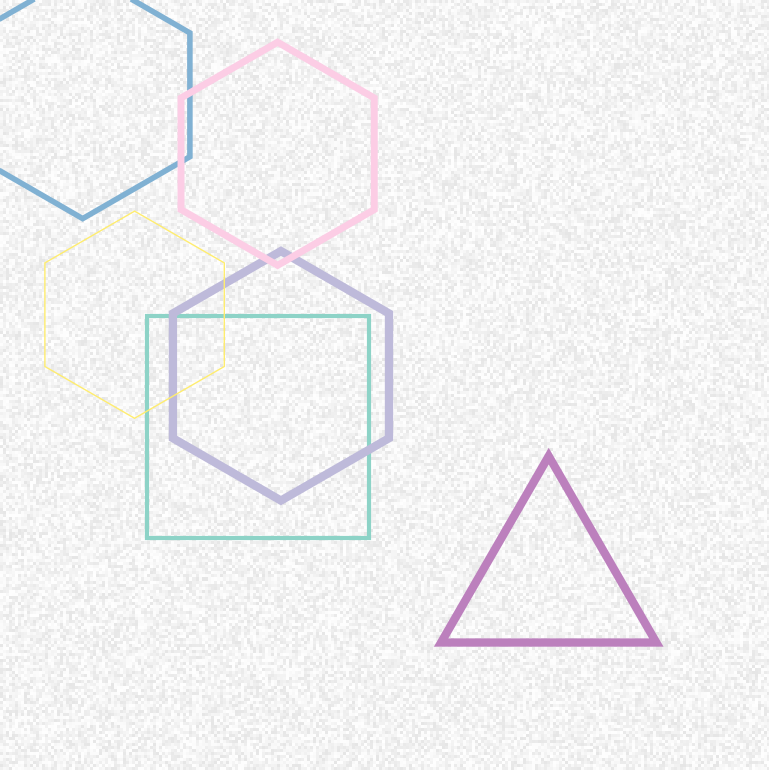[{"shape": "square", "thickness": 1.5, "radius": 0.72, "center": [0.335, 0.445]}, {"shape": "hexagon", "thickness": 3, "radius": 0.81, "center": [0.365, 0.512]}, {"shape": "hexagon", "thickness": 2, "radius": 0.8, "center": [0.107, 0.877]}, {"shape": "hexagon", "thickness": 2.5, "radius": 0.72, "center": [0.361, 0.8]}, {"shape": "triangle", "thickness": 3, "radius": 0.81, "center": [0.713, 0.246]}, {"shape": "hexagon", "thickness": 0.5, "radius": 0.67, "center": [0.175, 0.591]}]